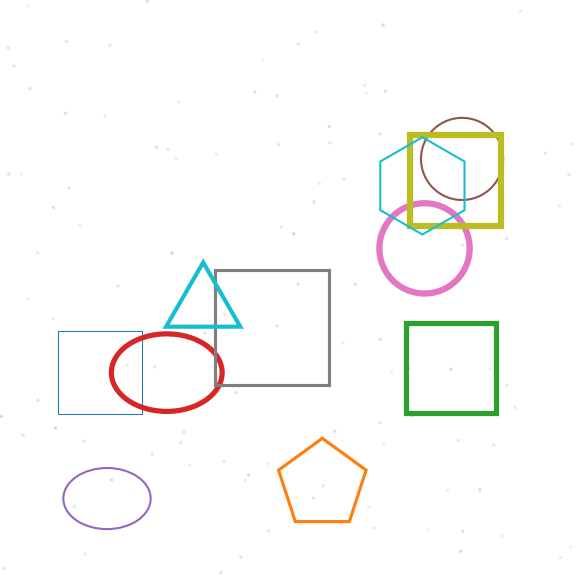[{"shape": "square", "thickness": 0.5, "radius": 0.36, "center": [0.174, 0.354]}, {"shape": "pentagon", "thickness": 1.5, "radius": 0.4, "center": [0.558, 0.16]}, {"shape": "square", "thickness": 2.5, "radius": 0.39, "center": [0.781, 0.362]}, {"shape": "oval", "thickness": 2.5, "radius": 0.48, "center": [0.289, 0.354]}, {"shape": "oval", "thickness": 1, "radius": 0.38, "center": [0.185, 0.136]}, {"shape": "circle", "thickness": 1, "radius": 0.36, "center": [0.8, 0.724]}, {"shape": "circle", "thickness": 3, "radius": 0.39, "center": [0.735, 0.569]}, {"shape": "square", "thickness": 1.5, "radius": 0.5, "center": [0.471, 0.431]}, {"shape": "square", "thickness": 3, "radius": 0.39, "center": [0.788, 0.686]}, {"shape": "triangle", "thickness": 2, "radius": 0.37, "center": [0.352, 0.471]}, {"shape": "hexagon", "thickness": 1, "radius": 0.42, "center": [0.731, 0.677]}]